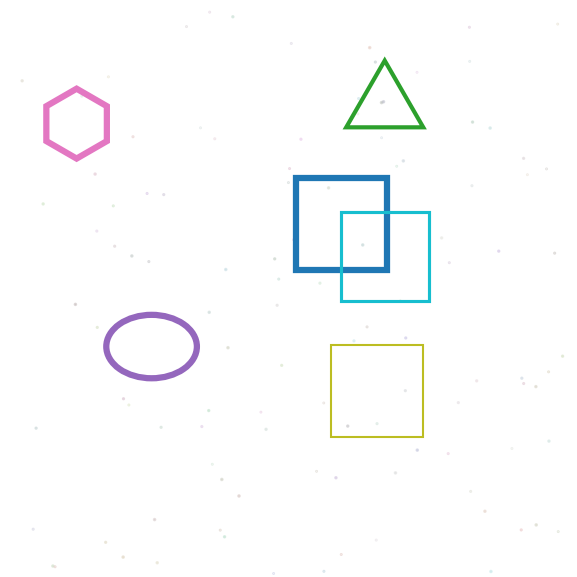[{"shape": "square", "thickness": 3, "radius": 0.4, "center": [0.592, 0.611]}, {"shape": "triangle", "thickness": 2, "radius": 0.39, "center": [0.666, 0.817]}, {"shape": "oval", "thickness": 3, "radius": 0.39, "center": [0.262, 0.399]}, {"shape": "hexagon", "thickness": 3, "radius": 0.3, "center": [0.133, 0.785]}, {"shape": "square", "thickness": 1, "radius": 0.4, "center": [0.653, 0.321]}, {"shape": "square", "thickness": 1.5, "radius": 0.38, "center": [0.667, 0.555]}]